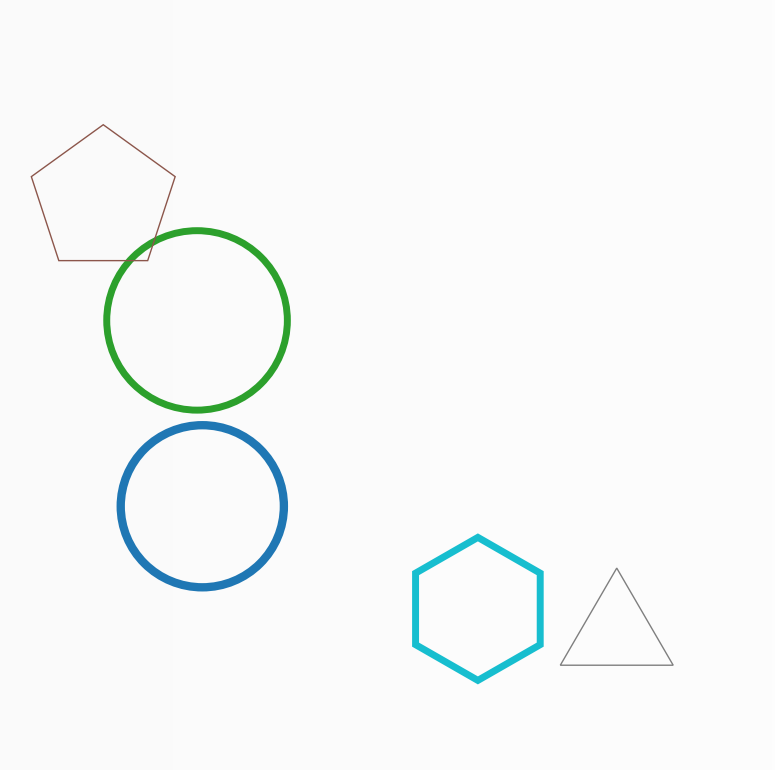[{"shape": "circle", "thickness": 3, "radius": 0.53, "center": [0.261, 0.343]}, {"shape": "circle", "thickness": 2.5, "radius": 0.58, "center": [0.254, 0.584]}, {"shape": "pentagon", "thickness": 0.5, "radius": 0.49, "center": [0.133, 0.74]}, {"shape": "triangle", "thickness": 0.5, "radius": 0.42, "center": [0.796, 0.178]}, {"shape": "hexagon", "thickness": 2.5, "radius": 0.46, "center": [0.617, 0.209]}]